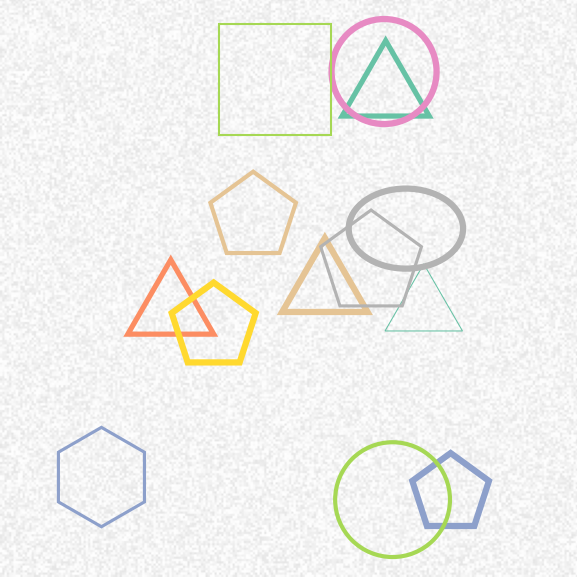[{"shape": "triangle", "thickness": 0.5, "radius": 0.39, "center": [0.734, 0.465]}, {"shape": "triangle", "thickness": 2.5, "radius": 0.44, "center": [0.668, 0.842]}, {"shape": "triangle", "thickness": 2.5, "radius": 0.43, "center": [0.296, 0.463]}, {"shape": "pentagon", "thickness": 3, "radius": 0.35, "center": [0.78, 0.145]}, {"shape": "hexagon", "thickness": 1.5, "radius": 0.43, "center": [0.176, 0.173]}, {"shape": "circle", "thickness": 3, "radius": 0.45, "center": [0.665, 0.875]}, {"shape": "circle", "thickness": 2, "radius": 0.5, "center": [0.68, 0.134]}, {"shape": "square", "thickness": 1, "radius": 0.48, "center": [0.476, 0.862]}, {"shape": "pentagon", "thickness": 3, "radius": 0.38, "center": [0.37, 0.433]}, {"shape": "pentagon", "thickness": 2, "radius": 0.39, "center": [0.438, 0.624]}, {"shape": "triangle", "thickness": 3, "radius": 0.43, "center": [0.563, 0.502]}, {"shape": "oval", "thickness": 3, "radius": 0.5, "center": [0.703, 0.603]}, {"shape": "pentagon", "thickness": 1.5, "radius": 0.46, "center": [0.643, 0.544]}]